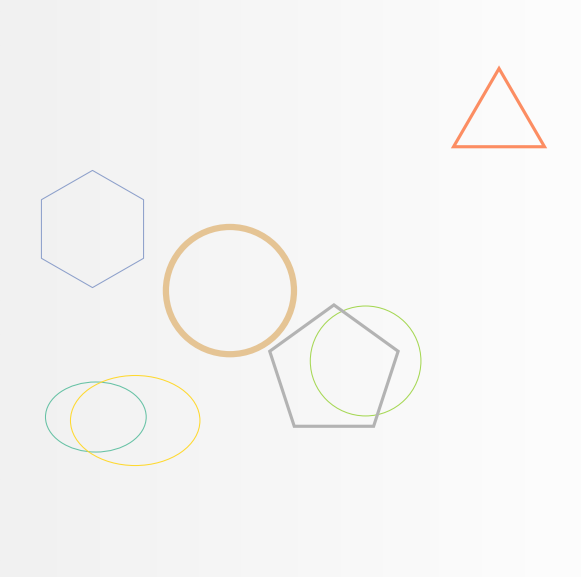[{"shape": "oval", "thickness": 0.5, "radius": 0.43, "center": [0.165, 0.277]}, {"shape": "triangle", "thickness": 1.5, "radius": 0.45, "center": [0.859, 0.79]}, {"shape": "hexagon", "thickness": 0.5, "radius": 0.51, "center": [0.159, 0.603]}, {"shape": "circle", "thickness": 0.5, "radius": 0.48, "center": [0.629, 0.374]}, {"shape": "oval", "thickness": 0.5, "radius": 0.56, "center": [0.233, 0.271]}, {"shape": "circle", "thickness": 3, "radius": 0.55, "center": [0.396, 0.496]}, {"shape": "pentagon", "thickness": 1.5, "radius": 0.58, "center": [0.575, 0.355]}]